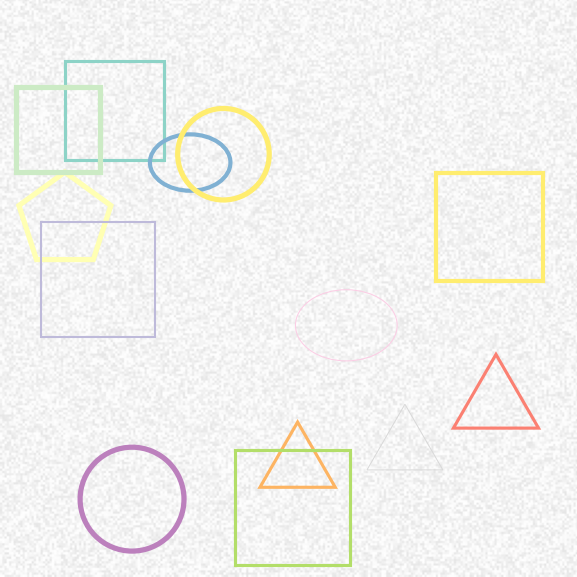[{"shape": "square", "thickness": 1.5, "radius": 0.43, "center": [0.198, 0.808]}, {"shape": "pentagon", "thickness": 2.5, "radius": 0.42, "center": [0.112, 0.617]}, {"shape": "square", "thickness": 1, "radius": 0.49, "center": [0.17, 0.515]}, {"shape": "triangle", "thickness": 1.5, "radius": 0.43, "center": [0.859, 0.3]}, {"shape": "oval", "thickness": 2, "radius": 0.35, "center": [0.329, 0.718]}, {"shape": "triangle", "thickness": 1.5, "radius": 0.38, "center": [0.515, 0.193]}, {"shape": "square", "thickness": 1.5, "radius": 0.5, "center": [0.507, 0.121]}, {"shape": "oval", "thickness": 0.5, "radius": 0.44, "center": [0.6, 0.436]}, {"shape": "triangle", "thickness": 0.5, "radius": 0.38, "center": [0.701, 0.223]}, {"shape": "circle", "thickness": 2.5, "radius": 0.45, "center": [0.229, 0.135]}, {"shape": "square", "thickness": 2.5, "radius": 0.37, "center": [0.1, 0.775]}, {"shape": "circle", "thickness": 2.5, "radius": 0.4, "center": [0.387, 0.732]}, {"shape": "square", "thickness": 2, "radius": 0.46, "center": [0.848, 0.606]}]